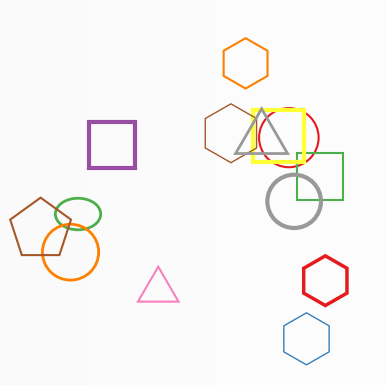[{"shape": "circle", "thickness": 1.5, "radius": 0.38, "center": [0.745, 0.642]}, {"shape": "hexagon", "thickness": 2.5, "radius": 0.32, "center": [0.84, 0.271]}, {"shape": "hexagon", "thickness": 1, "radius": 0.34, "center": [0.791, 0.12]}, {"shape": "oval", "thickness": 2, "radius": 0.29, "center": [0.201, 0.444]}, {"shape": "square", "thickness": 1.5, "radius": 0.3, "center": [0.826, 0.542]}, {"shape": "square", "thickness": 3, "radius": 0.29, "center": [0.288, 0.623]}, {"shape": "hexagon", "thickness": 1.5, "radius": 0.33, "center": [0.634, 0.835]}, {"shape": "circle", "thickness": 2, "radius": 0.36, "center": [0.182, 0.345]}, {"shape": "square", "thickness": 3, "radius": 0.33, "center": [0.719, 0.646]}, {"shape": "pentagon", "thickness": 1.5, "radius": 0.41, "center": [0.105, 0.404]}, {"shape": "hexagon", "thickness": 1, "radius": 0.38, "center": [0.596, 0.654]}, {"shape": "triangle", "thickness": 1.5, "radius": 0.3, "center": [0.408, 0.247]}, {"shape": "circle", "thickness": 3, "radius": 0.35, "center": [0.759, 0.477]}, {"shape": "triangle", "thickness": 2, "radius": 0.39, "center": [0.675, 0.64]}]